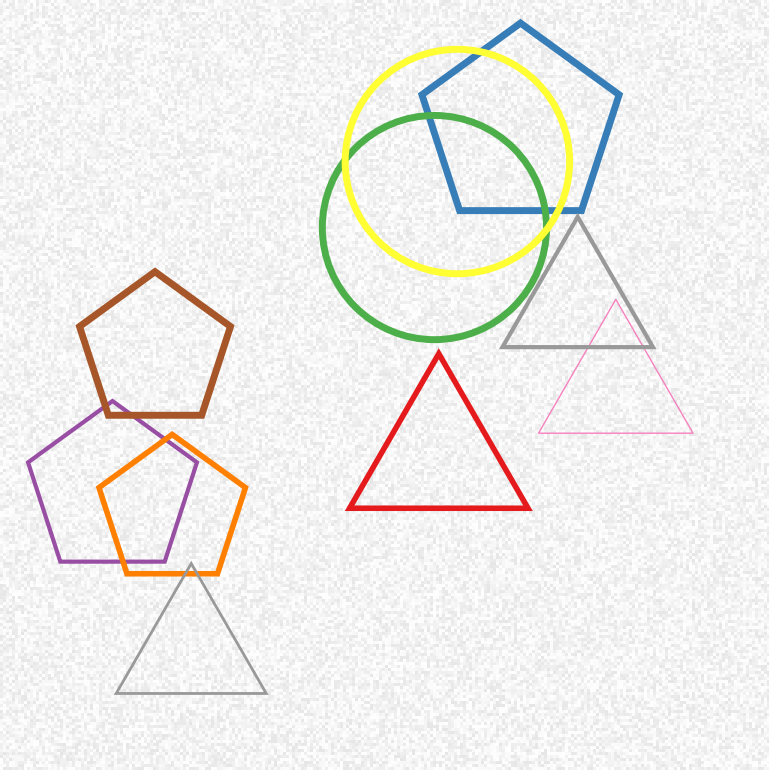[{"shape": "triangle", "thickness": 2, "radius": 0.67, "center": [0.57, 0.407]}, {"shape": "pentagon", "thickness": 2.5, "radius": 0.67, "center": [0.676, 0.835]}, {"shape": "circle", "thickness": 2.5, "radius": 0.73, "center": [0.564, 0.704]}, {"shape": "pentagon", "thickness": 1.5, "radius": 0.58, "center": [0.146, 0.364]}, {"shape": "pentagon", "thickness": 2, "radius": 0.5, "center": [0.224, 0.336]}, {"shape": "circle", "thickness": 2.5, "radius": 0.73, "center": [0.594, 0.79]}, {"shape": "pentagon", "thickness": 2.5, "radius": 0.52, "center": [0.201, 0.544]}, {"shape": "triangle", "thickness": 0.5, "radius": 0.58, "center": [0.8, 0.495]}, {"shape": "triangle", "thickness": 1.5, "radius": 0.56, "center": [0.75, 0.606]}, {"shape": "triangle", "thickness": 1, "radius": 0.56, "center": [0.248, 0.156]}]